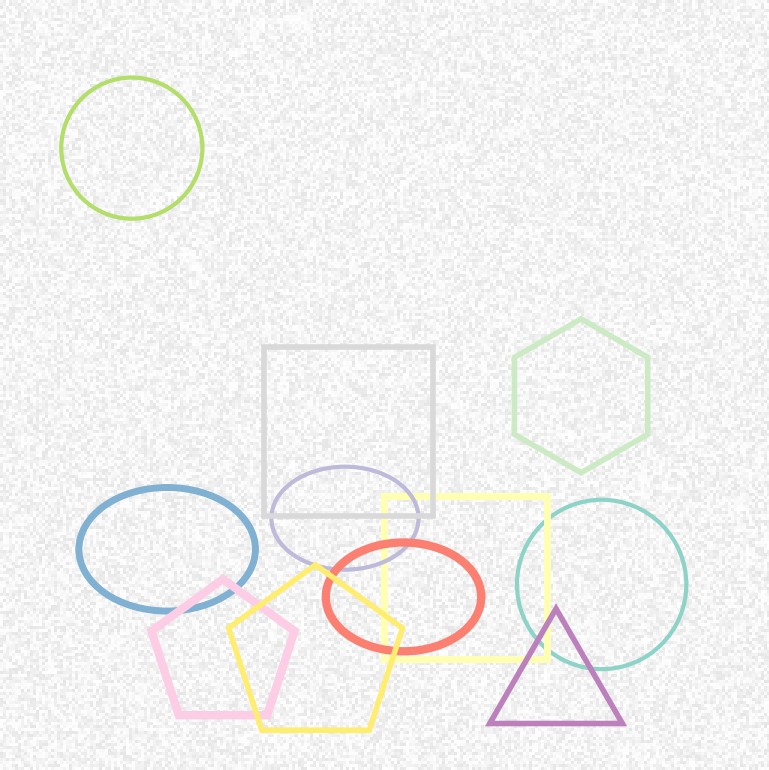[{"shape": "circle", "thickness": 1.5, "radius": 0.55, "center": [0.781, 0.241]}, {"shape": "square", "thickness": 2.5, "radius": 0.53, "center": [0.604, 0.25]}, {"shape": "oval", "thickness": 1.5, "radius": 0.48, "center": [0.448, 0.327]}, {"shape": "oval", "thickness": 3, "radius": 0.5, "center": [0.524, 0.225]}, {"shape": "oval", "thickness": 2.5, "radius": 0.57, "center": [0.217, 0.287]}, {"shape": "circle", "thickness": 1.5, "radius": 0.46, "center": [0.171, 0.808]}, {"shape": "pentagon", "thickness": 3, "radius": 0.49, "center": [0.29, 0.15]}, {"shape": "square", "thickness": 2, "radius": 0.55, "center": [0.453, 0.439]}, {"shape": "triangle", "thickness": 2, "radius": 0.5, "center": [0.722, 0.11]}, {"shape": "hexagon", "thickness": 2, "radius": 0.5, "center": [0.755, 0.486]}, {"shape": "pentagon", "thickness": 2, "radius": 0.59, "center": [0.41, 0.148]}]